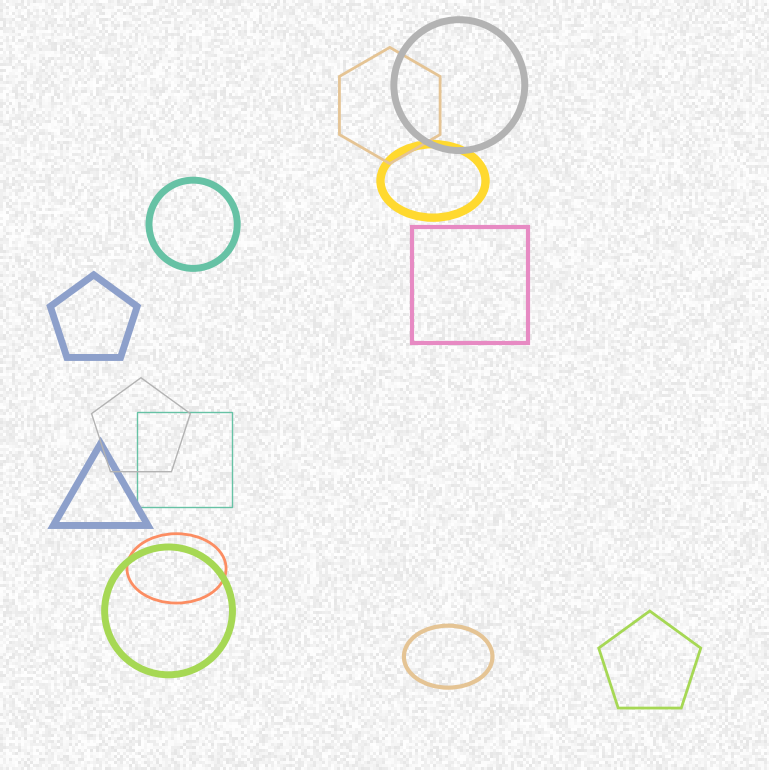[{"shape": "circle", "thickness": 2.5, "radius": 0.29, "center": [0.251, 0.709]}, {"shape": "square", "thickness": 0.5, "radius": 0.31, "center": [0.239, 0.403]}, {"shape": "oval", "thickness": 1, "radius": 0.32, "center": [0.229, 0.262]}, {"shape": "pentagon", "thickness": 2.5, "radius": 0.3, "center": [0.122, 0.584]}, {"shape": "triangle", "thickness": 2.5, "radius": 0.35, "center": [0.131, 0.353]}, {"shape": "square", "thickness": 1.5, "radius": 0.38, "center": [0.61, 0.63]}, {"shape": "circle", "thickness": 2.5, "radius": 0.41, "center": [0.219, 0.207]}, {"shape": "pentagon", "thickness": 1, "radius": 0.35, "center": [0.844, 0.137]}, {"shape": "oval", "thickness": 3, "radius": 0.34, "center": [0.562, 0.765]}, {"shape": "hexagon", "thickness": 1, "radius": 0.38, "center": [0.506, 0.863]}, {"shape": "oval", "thickness": 1.5, "radius": 0.29, "center": [0.582, 0.147]}, {"shape": "circle", "thickness": 2.5, "radius": 0.43, "center": [0.596, 0.889]}, {"shape": "pentagon", "thickness": 0.5, "radius": 0.34, "center": [0.183, 0.442]}]